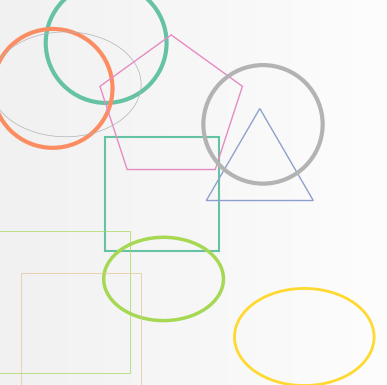[{"shape": "square", "thickness": 1.5, "radius": 0.74, "center": [0.419, 0.495]}, {"shape": "circle", "thickness": 3, "radius": 0.78, "center": [0.274, 0.889]}, {"shape": "circle", "thickness": 3, "radius": 0.77, "center": [0.136, 0.77]}, {"shape": "triangle", "thickness": 1, "radius": 0.8, "center": [0.67, 0.559]}, {"shape": "pentagon", "thickness": 1, "radius": 0.97, "center": [0.442, 0.716]}, {"shape": "square", "thickness": 0.5, "radius": 0.92, "center": [0.151, 0.215]}, {"shape": "oval", "thickness": 2.5, "radius": 0.77, "center": [0.422, 0.275]}, {"shape": "oval", "thickness": 2, "radius": 0.9, "center": [0.785, 0.125]}, {"shape": "square", "thickness": 0.5, "radius": 0.77, "center": [0.208, 0.135]}, {"shape": "oval", "thickness": 0.5, "radius": 0.97, "center": [0.17, 0.781]}, {"shape": "circle", "thickness": 3, "radius": 0.77, "center": [0.679, 0.677]}]